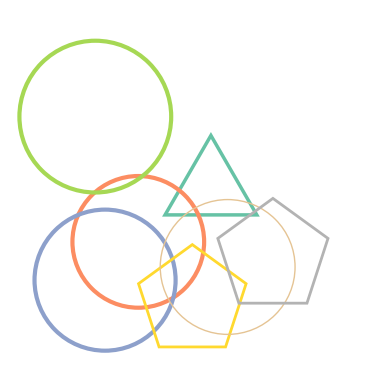[{"shape": "triangle", "thickness": 2.5, "radius": 0.69, "center": [0.548, 0.511]}, {"shape": "circle", "thickness": 3, "radius": 0.86, "center": [0.359, 0.372]}, {"shape": "circle", "thickness": 3, "radius": 0.92, "center": [0.273, 0.272]}, {"shape": "circle", "thickness": 3, "radius": 0.99, "center": [0.248, 0.697]}, {"shape": "pentagon", "thickness": 2, "radius": 0.73, "center": [0.5, 0.218]}, {"shape": "circle", "thickness": 1, "radius": 0.88, "center": [0.591, 0.307]}, {"shape": "pentagon", "thickness": 2, "radius": 0.75, "center": [0.709, 0.334]}]